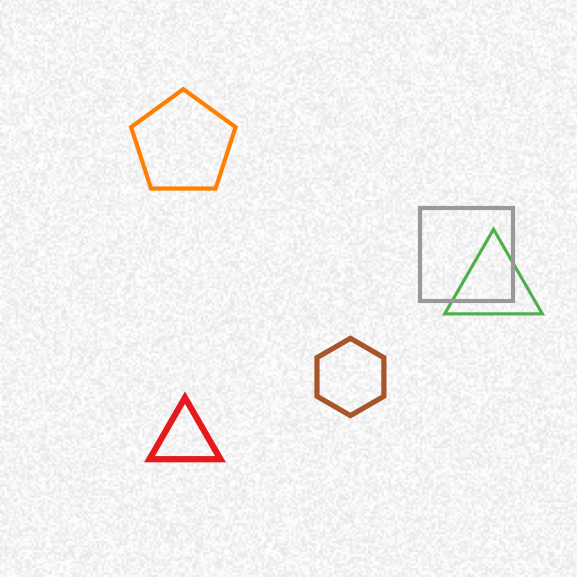[{"shape": "triangle", "thickness": 3, "radius": 0.36, "center": [0.32, 0.239]}, {"shape": "triangle", "thickness": 1.5, "radius": 0.49, "center": [0.855, 0.504]}, {"shape": "pentagon", "thickness": 2, "radius": 0.48, "center": [0.317, 0.75]}, {"shape": "hexagon", "thickness": 2.5, "radius": 0.33, "center": [0.607, 0.346]}, {"shape": "square", "thickness": 2, "radius": 0.4, "center": [0.808, 0.558]}]